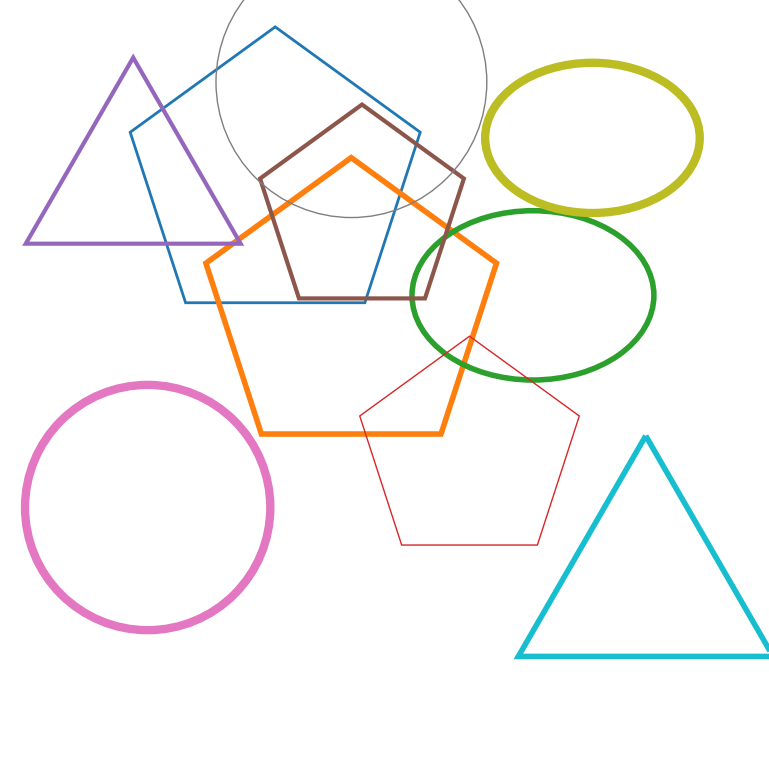[{"shape": "pentagon", "thickness": 1, "radius": 0.99, "center": [0.357, 0.767]}, {"shape": "pentagon", "thickness": 2, "radius": 0.99, "center": [0.456, 0.597]}, {"shape": "oval", "thickness": 2, "radius": 0.79, "center": [0.692, 0.616]}, {"shape": "pentagon", "thickness": 0.5, "radius": 0.75, "center": [0.61, 0.413]}, {"shape": "triangle", "thickness": 1.5, "radius": 0.81, "center": [0.173, 0.764]}, {"shape": "pentagon", "thickness": 1.5, "radius": 0.7, "center": [0.47, 0.725]}, {"shape": "circle", "thickness": 3, "radius": 0.8, "center": [0.192, 0.341]}, {"shape": "circle", "thickness": 0.5, "radius": 0.88, "center": [0.456, 0.893]}, {"shape": "oval", "thickness": 3, "radius": 0.7, "center": [0.769, 0.821]}, {"shape": "triangle", "thickness": 2, "radius": 0.96, "center": [0.839, 0.243]}]